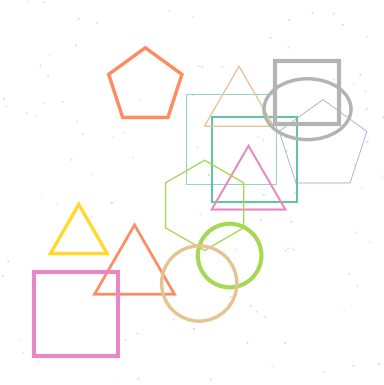[{"shape": "square", "thickness": 1.5, "radius": 0.55, "center": [0.662, 0.586]}, {"shape": "square", "thickness": 0.5, "radius": 0.58, "center": [0.599, 0.639]}, {"shape": "pentagon", "thickness": 2.5, "radius": 0.5, "center": [0.377, 0.776]}, {"shape": "triangle", "thickness": 2, "radius": 0.6, "center": [0.349, 0.296]}, {"shape": "pentagon", "thickness": 0.5, "radius": 0.6, "center": [0.839, 0.622]}, {"shape": "square", "thickness": 3, "radius": 0.55, "center": [0.198, 0.184]}, {"shape": "triangle", "thickness": 1.5, "radius": 0.55, "center": [0.646, 0.511]}, {"shape": "hexagon", "thickness": 1, "radius": 0.59, "center": [0.531, 0.467]}, {"shape": "circle", "thickness": 3, "radius": 0.41, "center": [0.596, 0.336]}, {"shape": "triangle", "thickness": 2.5, "radius": 0.42, "center": [0.205, 0.384]}, {"shape": "triangle", "thickness": 1, "radius": 0.52, "center": [0.621, 0.724]}, {"shape": "circle", "thickness": 2.5, "radius": 0.49, "center": [0.517, 0.264]}, {"shape": "square", "thickness": 3, "radius": 0.41, "center": [0.798, 0.76]}, {"shape": "oval", "thickness": 2.5, "radius": 0.56, "center": [0.799, 0.716]}]